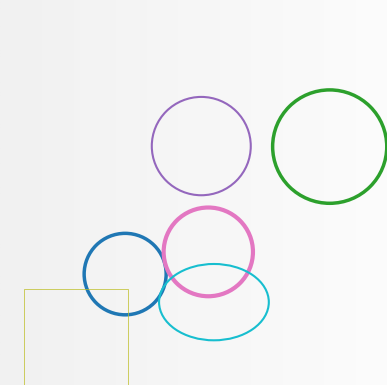[{"shape": "circle", "thickness": 2.5, "radius": 0.53, "center": [0.323, 0.288]}, {"shape": "circle", "thickness": 2.5, "radius": 0.74, "center": [0.851, 0.619]}, {"shape": "circle", "thickness": 1.5, "radius": 0.64, "center": [0.519, 0.621]}, {"shape": "circle", "thickness": 3, "radius": 0.58, "center": [0.538, 0.346]}, {"shape": "square", "thickness": 0.5, "radius": 0.67, "center": [0.197, 0.116]}, {"shape": "oval", "thickness": 1.5, "radius": 0.71, "center": [0.552, 0.215]}]